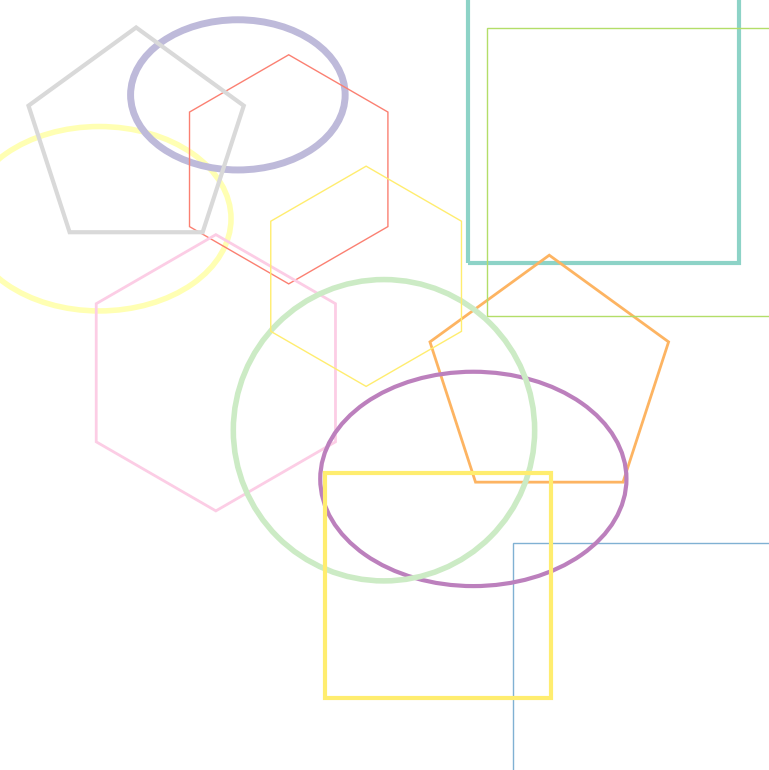[{"shape": "square", "thickness": 1.5, "radius": 0.88, "center": [0.784, 0.835]}, {"shape": "oval", "thickness": 2, "radius": 0.86, "center": [0.129, 0.716]}, {"shape": "oval", "thickness": 2.5, "radius": 0.7, "center": [0.309, 0.877]}, {"shape": "hexagon", "thickness": 0.5, "radius": 0.74, "center": [0.375, 0.78]}, {"shape": "square", "thickness": 0.5, "radius": 0.96, "center": [0.858, 0.103]}, {"shape": "pentagon", "thickness": 1, "radius": 0.81, "center": [0.713, 0.506]}, {"shape": "square", "thickness": 0.5, "radius": 0.94, "center": [0.82, 0.777]}, {"shape": "hexagon", "thickness": 1, "radius": 0.9, "center": [0.28, 0.516]}, {"shape": "pentagon", "thickness": 1.5, "radius": 0.73, "center": [0.177, 0.817]}, {"shape": "oval", "thickness": 1.5, "radius": 0.99, "center": [0.615, 0.378]}, {"shape": "circle", "thickness": 2, "radius": 0.98, "center": [0.499, 0.441]}, {"shape": "square", "thickness": 1.5, "radius": 0.73, "center": [0.569, 0.239]}, {"shape": "hexagon", "thickness": 0.5, "radius": 0.72, "center": [0.475, 0.641]}]